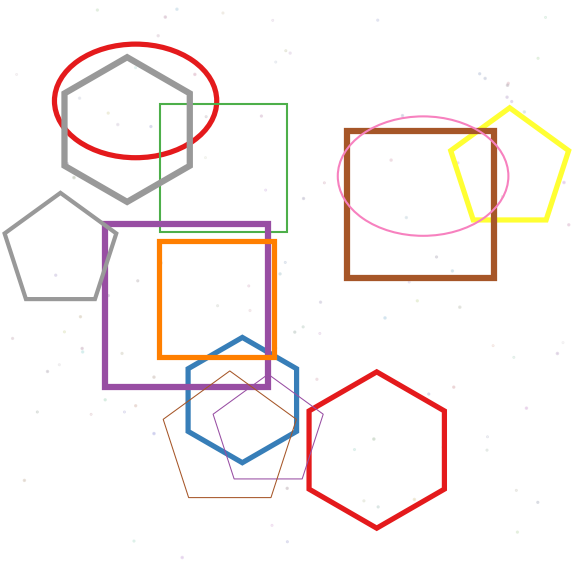[{"shape": "oval", "thickness": 2.5, "radius": 0.7, "center": [0.235, 0.824]}, {"shape": "hexagon", "thickness": 2.5, "radius": 0.68, "center": [0.652, 0.22]}, {"shape": "hexagon", "thickness": 2.5, "radius": 0.54, "center": [0.42, 0.306]}, {"shape": "square", "thickness": 1, "radius": 0.55, "center": [0.387, 0.709]}, {"shape": "square", "thickness": 3, "radius": 0.71, "center": [0.323, 0.471]}, {"shape": "pentagon", "thickness": 0.5, "radius": 0.5, "center": [0.464, 0.251]}, {"shape": "square", "thickness": 2.5, "radius": 0.5, "center": [0.375, 0.482]}, {"shape": "pentagon", "thickness": 2.5, "radius": 0.54, "center": [0.883, 0.705]}, {"shape": "square", "thickness": 3, "radius": 0.64, "center": [0.727, 0.645]}, {"shape": "pentagon", "thickness": 0.5, "radius": 0.61, "center": [0.398, 0.236]}, {"shape": "oval", "thickness": 1, "radius": 0.74, "center": [0.733, 0.694]}, {"shape": "pentagon", "thickness": 2, "radius": 0.51, "center": [0.105, 0.563]}, {"shape": "hexagon", "thickness": 3, "radius": 0.63, "center": [0.22, 0.775]}]